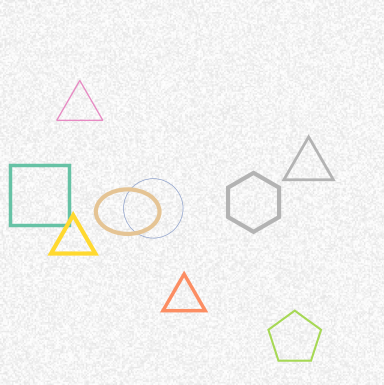[{"shape": "square", "thickness": 2.5, "radius": 0.38, "center": [0.102, 0.494]}, {"shape": "triangle", "thickness": 2.5, "radius": 0.32, "center": [0.478, 0.225]}, {"shape": "circle", "thickness": 0.5, "radius": 0.39, "center": [0.398, 0.459]}, {"shape": "triangle", "thickness": 1, "radius": 0.35, "center": [0.207, 0.722]}, {"shape": "pentagon", "thickness": 1.5, "radius": 0.36, "center": [0.766, 0.121]}, {"shape": "triangle", "thickness": 3, "radius": 0.33, "center": [0.19, 0.375]}, {"shape": "oval", "thickness": 3, "radius": 0.41, "center": [0.332, 0.45]}, {"shape": "hexagon", "thickness": 3, "radius": 0.38, "center": [0.659, 0.474]}, {"shape": "triangle", "thickness": 2, "radius": 0.37, "center": [0.802, 0.57]}]